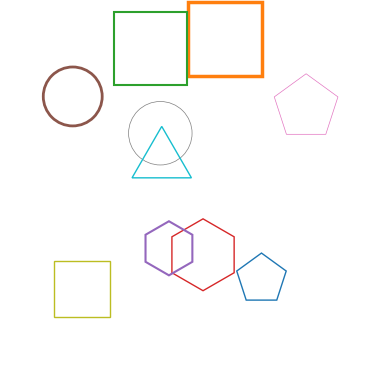[{"shape": "pentagon", "thickness": 1, "radius": 0.34, "center": [0.679, 0.275]}, {"shape": "square", "thickness": 2.5, "radius": 0.48, "center": [0.585, 0.899]}, {"shape": "square", "thickness": 1.5, "radius": 0.47, "center": [0.391, 0.874]}, {"shape": "hexagon", "thickness": 1, "radius": 0.47, "center": [0.527, 0.338]}, {"shape": "hexagon", "thickness": 1.5, "radius": 0.35, "center": [0.439, 0.355]}, {"shape": "circle", "thickness": 2, "radius": 0.38, "center": [0.189, 0.749]}, {"shape": "pentagon", "thickness": 0.5, "radius": 0.43, "center": [0.795, 0.721]}, {"shape": "circle", "thickness": 0.5, "radius": 0.41, "center": [0.416, 0.654]}, {"shape": "square", "thickness": 1, "radius": 0.36, "center": [0.212, 0.249]}, {"shape": "triangle", "thickness": 1, "radius": 0.45, "center": [0.42, 0.583]}]